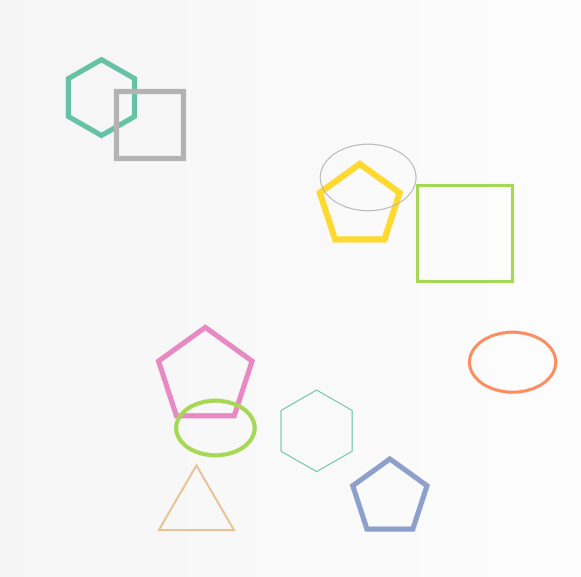[{"shape": "hexagon", "thickness": 0.5, "radius": 0.35, "center": [0.545, 0.253]}, {"shape": "hexagon", "thickness": 2.5, "radius": 0.33, "center": [0.175, 0.83]}, {"shape": "oval", "thickness": 1.5, "radius": 0.37, "center": [0.882, 0.372]}, {"shape": "pentagon", "thickness": 2.5, "radius": 0.34, "center": [0.671, 0.137]}, {"shape": "pentagon", "thickness": 2.5, "radius": 0.42, "center": [0.353, 0.348]}, {"shape": "oval", "thickness": 2, "radius": 0.34, "center": [0.371, 0.258]}, {"shape": "square", "thickness": 1.5, "radius": 0.41, "center": [0.799, 0.596]}, {"shape": "pentagon", "thickness": 3, "radius": 0.36, "center": [0.619, 0.643]}, {"shape": "triangle", "thickness": 1, "radius": 0.37, "center": [0.338, 0.119]}, {"shape": "oval", "thickness": 0.5, "radius": 0.41, "center": [0.633, 0.692]}, {"shape": "square", "thickness": 2.5, "radius": 0.29, "center": [0.258, 0.784]}]